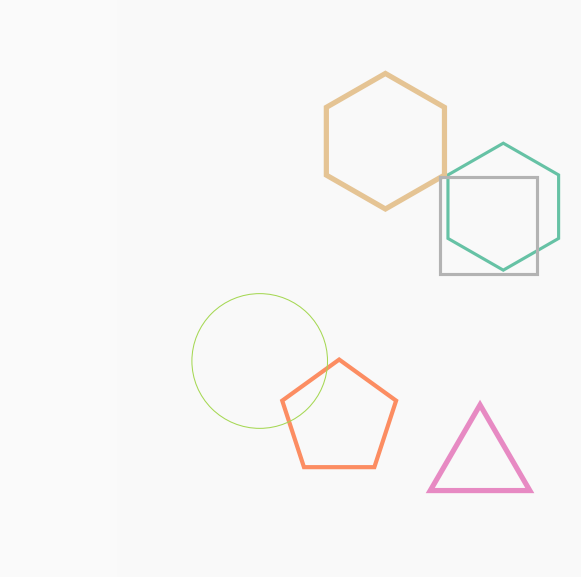[{"shape": "hexagon", "thickness": 1.5, "radius": 0.55, "center": [0.866, 0.641]}, {"shape": "pentagon", "thickness": 2, "radius": 0.52, "center": [0.584, 0.274]}, {"shape": "triangle", "thickness": 2.5, "radius": 0.49, "center": [0.826, 0.199]}, {"shape": "circle", "thickness": 0.5, "radius": 0.58, "center": [0.447, 0.374]}, {"shape": "hexagon", "thickness": 2.5, "radius": 0.59, "center": [0.663, 0.755]}, {"shape": "square", "thickness": 1.5, "radius": 0.42, "center": [0.84, 0.608]}]